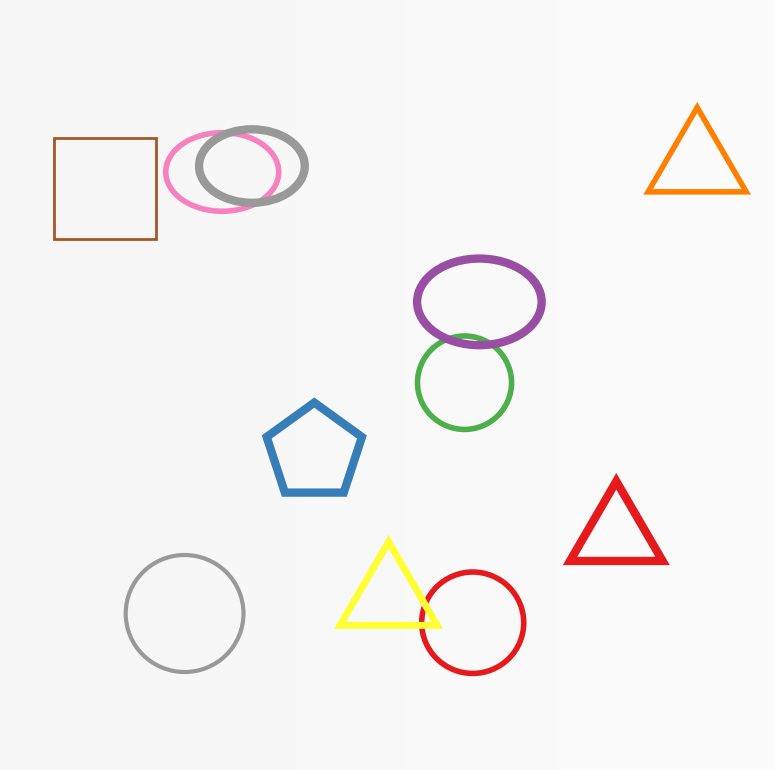[{"shape": "triangle", "thickness": 3, "radius": 0.34, "center": [0.795, 0.306]}, {"shape": "circle", "thickness": 2, "radius": 0.33, "center": [0.61, 0.191]}, {"shape": "pentagon", "thickness": 3, "radius": 0.32, "center": [0.406, 0.413]}, {"shape": "circle", "thickness": 2, "radius": 0.3, "center": [0.599, 0.503]}, {"shape": "oval", "thickness": 3, "radius": 0.4, "center": [0.619, 0.608]}, {"shape": "triangle", "thickness": 2, "radius": 0.37, "center": [0.9, 0.787]}, {"shape": "triangle", "thickness": 2.5, "radius": 0.36, "center": [0.501, 0.224]}, {"shape": "square", "thickness": 1, "radius": 0.33, "center": [0.135, 0.755]}, {"shape": "oval", "thickness": 2, "radius": 0.36, "center": [0.287, 0.777]}, {"shape": "circle", "thickness": 1.5, "radius": 0.38, "center": [0.238, 0.203]}, {"shape": "oval", "thickness": 3, "radius": 0.34, "center": [0.325, 0.784]}]